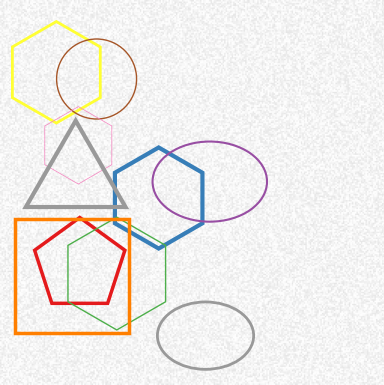[{"shape": "pentagon", "thickness": 2.5, "radius": 0.62, "center": [0.207, 0.312]}, {"shape": "hexagon", "thickness": 3, "radius": 0.66, "center": [0.412, 0.486]}, {"shape": "hexagon", "thickness": 1, "radius": 0.73, "center": [0.303, 0.289]}, {"shape": "oval", "thickness": 1.5, "radius": 0.74, "center": [0.545, 0.528]}, {"shape": "square", "thickness": 2.5, "radius": 0.74, "center": [0.187, 0.284]}, {"shape": "hexagon", "thickness": 2, "radius": 0.66, "center": [0.146, 0.812]}, {"shape": "circle", "thickness": 1, "radius": 0.52, "center": [0.251, 0.795]}, {"shape": "hexagon", "thickness": 0.5, "radius": 0.5, "center": [0.203, 0.623]}, {"shape": "oval", "thickness": 2, "radius": 0.63, "center": [0.534, 0.128]}, {"shape": "triangle", "thickness": 3, "radius": 0.75, "center": [0.197, 0.537]}]